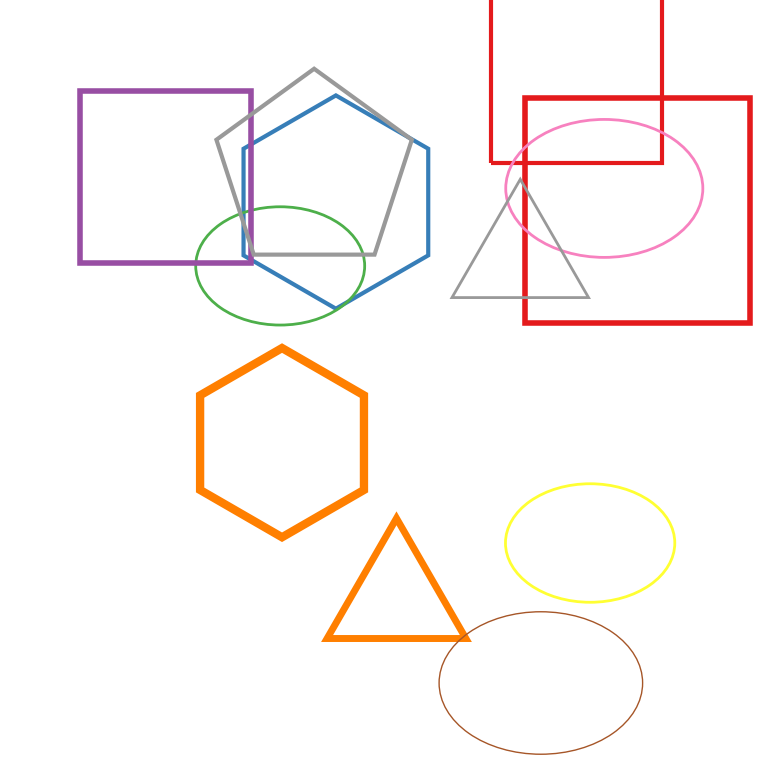[{"shape": "square", "thickness": 1.5, "radius": 0.55, "center": [0.749, 0.899]}, {"shape": "square", "thickness": 2, "radius": 0.73, "center": [0.828, 0.727]}, {"shape": "hexagon", "thickness": 1.5, "radius": 0.69, "center": [0.436, 0.738]}, {"shape": "oval", "thickness": 1, "radius": 0.55, "center": [0.364, 0.655]}, {"shape": "square", "thickness": 2, "radius": 0.56, "center": [0.215, 0.77]}, {"shape": "hexagon", "thickness": 3, "radius": 0.61, "center": [0.366, 0.425]}, {"shape": "triangle", "thickness": 2.5, "radius": 0.52, "center": [0.515, 0.223]}, {"shape": "oval", "thickness": 1, "radius": 0.55, "center": [0.766, 0.295]}, {"shape": "oval", "thickness": 0.5, "radius": 0.66, "center": [0.702, 0.113]}, {"shape": "oval", "thickness": 1, "radius": 0.64, "center": [0.785, 0.755]}, {"shape": "pentagon", "thickness": 1.5, "radius": 0.67, "center": [0.408, 0.777]}, {"shape": "triangle", "thickness": 1, "radius": 0.51, "center": [0.676, 0.665]}]